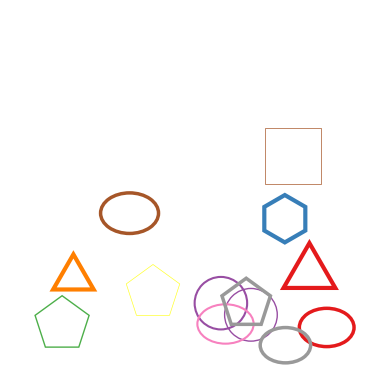[{"shape": "triangle", "thickness": 3, "radius": 0.39, "center": [0.804, 0.291]}, {"shape": "oval", "thickness": 2.5, "radius": 0.36, "center": [0.849, 0.149]}, {"shape": "hexagon", "thickness": 3, "radius": 0.31, "center": [0.74, 0.432]}, {"shape": "pentagon", "thickness": 1, "radius": 0.37, "center": [0.161, 0.158]}, {"shape": "circle", "thickness": 1, "radius": 0.34, "center": [0.652, 0.182]}, {"shape": "circle", "thickness": 1.5, "radius": 0.34, "center": [0.574, 0.213]}, {"shape": "triangle", "thickness": 3, "radius": 0.3, "center": [0.191, 0.279]}, {"shape": "pentagon", "thickness": 0.5, "radius": 0.37, "center": [0.397, 0.24]}, {"shape": "square", "thickness": 0.5, "radius": 0.37, "center": [0.762, 0.596]}, {"shape": "oval", "thickness": 2.5, "radius": 0.38, "center": [0.336, 0.446]}, {"shape": "oval", "thickness": 1.5, "radius": 0.37, "center": [0.586, 0.158]}, {"shape": "pentagon", "thickness": 2.5, "radius": 0.33, "center": [0.639, 0.211]}, {"shape": "oval", "thickness": 2.5, "radius": 0.33, "center": [0.741, 0.103]}]